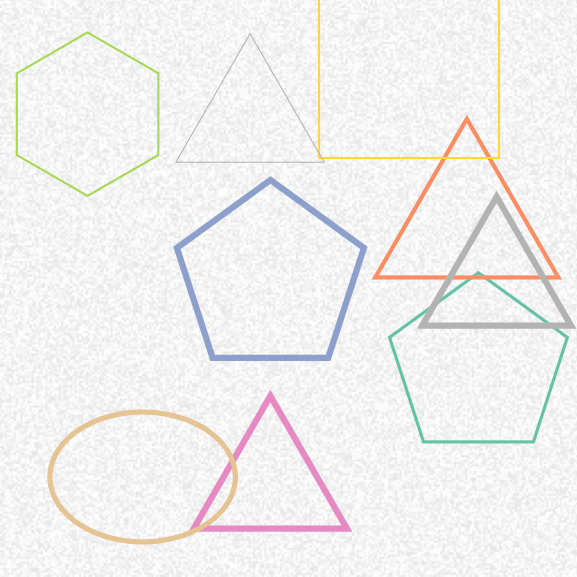[{"shape": "pentagon", "thickness": 1.5, "radius": 0.81, "center": [0.829, 0.365]}, {"shape": "triangle", "thickness": 2, "radius": 0.92, "center": [0.808, 0.61]}, {"shape": "pentagon", "thickness": 3, "radius": 0.85, "center": [0.468, 0.517]}, {"shape": "triangle", "thickness": 3, "radius": 0.77, "center": [0.468, 0.16]}, {"shape": "hexagon", "thickness": 1, "radius": 0.71, "center": [0.152, 0.801]}, {"shape": "square", "thickness": 1, "radius": 0.78, "center": [0.708, 0.881]}, {"shape": "oval", "thickness": 2.5, "radius": 0.8, "center": [0.247, 0.173]}, {"shape": "triangle", "thickness": 0.5, "radius": 0.74, "center": [0.433, 0.792]}, {"shape": "triangle", "thickness": 3, "radius": 0.74, "center": [0.86, 0.51]}]